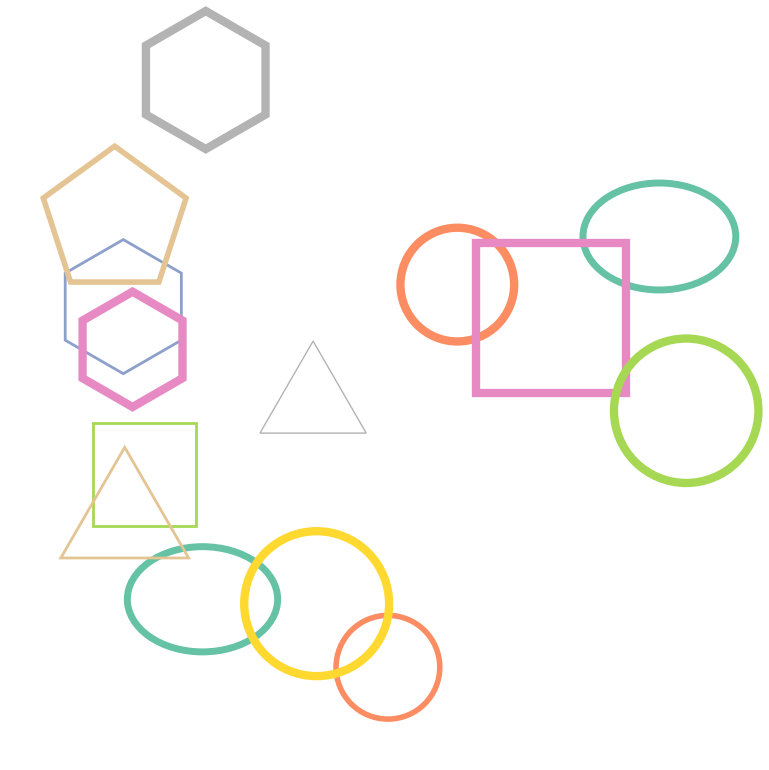[{"shape": "oval", "thickness": 2.5, "radius": 0.49, "center": [0.263, 0.222]}, {"shape": "oval", "thickness": 2.5, "radius": 0.5, "center": [0.856, 0.693]}, {"shape": "circle", "thickness": 3, "radius": 0.37, "center": [0.594, 0.63]}, {"shape": "circle", "thickness": 2, "radius": 0.34, "center": [0.504, 0.133]}, {"shape": "hexagon", "thickness": 1, "radius": 0.44, "center": [0.16, 0.602]}, {"shape": "hexagon", "thickness": 3, "radius": 0.37, "center": [0.172, 0.546]}, {"shape": "square", "thickness": 3, "radius": 0.49, "center": [0.716, 0.587]}, {"shape": "square", "thickness": 1, "radius": 0.33, "center": [0.188, 0.384]}, {"shape": "circle", "thickness": 3, "radius": 0.47, "center": [0.891, 0.467]}, {"shape": "circle", "thickness": 3, "radius": 0.47, "center": [0.411, 0.216]}, {"shape": "pentagon", "thickness": 2, "radius": 0.49, "center": [0.149, 0.713]}, {"shape": "triangle", "thickness": 1, "radius": 0.48, "center": [0.162, 0.323]}, {"shape": "triangle", "thickness": 0.5, "radius": 0.4, "center": [0.407, 0.477]}, {"shape": "hexagon", "thickness": 3, "radius": 0.45, "center": [0.267, 0.896]}]